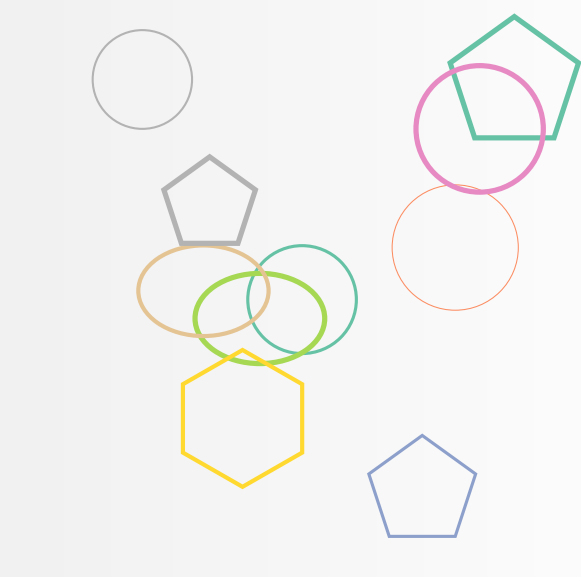[{"shape": "pentagon", "thickness": 2.5, "radius": 0.58, "center": [0.885, 0.854]}, {"shape": "circle", "thickness": 1.5, "radius": 0.47, "center": [0.52, 0.48]}, {"shape": "circle", "thickness": 0.5, "radius": 0.54, "center": [0.783, 0.57]}, {"shape": "pentagon", "thickness": 1.5, "radius": 0.48, "center": [0.726, 0.148]}, {"shape": "circle", "thickness": 2.5, "radius": 0.55, "center": [0.825, 0.776]}, {"shape": "oval", "thickness": 2.5, "radius": 0.56, "center": [0.447, 0.448]}, {"shape": "hexagon", "thickness": 2, "radius": 0.59, "center": [0.417, 0.275]}, {"shape": "oval", "thickness": 2, "radius": 0.56, "center": [0.35, 0.496]}, {"shape": "circle", "thickness": 1, "radius": 0.43, "center": [0.245, 0.861]}, {"shape": "pentagon", "thickness": 2.5, "radius": 0.41, "center": [0.361, 0.645]}]